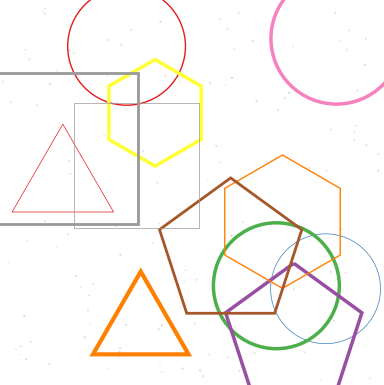[{"shape": "circle", "thickness": 1, "radius": 0.76, "center": [0.329, 0.88]}, {"shape": "triangle", "thickness": 0.5, "radius": 0.76, "center": [0.163, 0.525]}, {"shape": "circle", "thickness": 0.5, "radius": 0.71, "center": [0.846, 0.25]}, {"shape": "circle", "thickness": 2.5, "radius": 0.82, "center": [0.718, 0.258]}, {"shape": "pentagon", "thickness": 2.5, "radius": 0.93, "center": [0.763, 0.13]}, {"shape": "hexagon", "thickness": 1, "radius": 0.87, "center": [0.734, 0.424]}, {"shape": "triangle", "thickness": 3, "radius": 0.72, "center": [0.366, 0.151]}, {"shape": "hexagon", "thickness": 2.5, "radius": 0.69, "center": [0.403, 0.707]}, {"shape": "pentagon", "thickness": 2, "radius": 0.97, "center": [0.599, 0.344]}, {"shape": "circle", "thickness": 2.5, "radius": 0.85, "center": [0.874, 0.9]}, {"shape": "square", "thickness": 0.5, "radius": 0.81, "center": [0.354, 0.571]}, {"shape": "square", "thickness": 2, "radius": 0.98, "center": [0.162, 0.614]}]